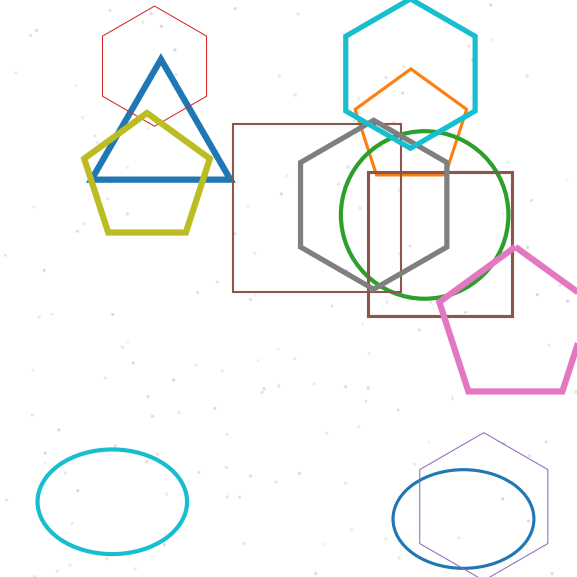[{"shape": "triangle", "thickness": 3, "radius": 0.69, "center": [0.279, 0.758]}, {"shape": "oval", "thickness": 1.5, "radius": 0.61, "center": [0.803, 0.1]}, {"shape": "pentagon", "thickness": 1.5, "radius": 0.51, "center": [0.712, 0.778]}, {"shape": "circle", "thickness": 2, "radius": 0.73, "center": [0.735, 0.627]}, {"shape": "hexagon", "thickness": 0.5, "radius": 0.52, "center": [0.268, 0.885]}, {"shape": "hexagon", "thickness": 0.5, "radius": 0.64, "center": [0.838, 0.122]}, {"shape": "square", "thickness": 1.5, "radius": 0.63, "center": [0.762, 0.577]}, {"shape": "square", "thickness": 1, "radius": 0.73, "center": [0.549, 0.639]}, {"shape": "pentagon", "thickness": 3, "radius": 0.69, "center": [0.892, 0.433]}, {"shape": "hexagon", "thickness": 2.5, "radius": 0.73, "center": [0.647, 0.645]}, {"shape": "pentagon", "thickness": 3, "radius": 0.57, "center": [0.255, 0.689]}, {"shape": "oval", "thickness": 2, "radius": 0.65, "center": [0.194, 0.13]}, {"shape": "hexagon", "thickness": 2.5, "radius": 0.65, "center": [0.711, 0.872]}]